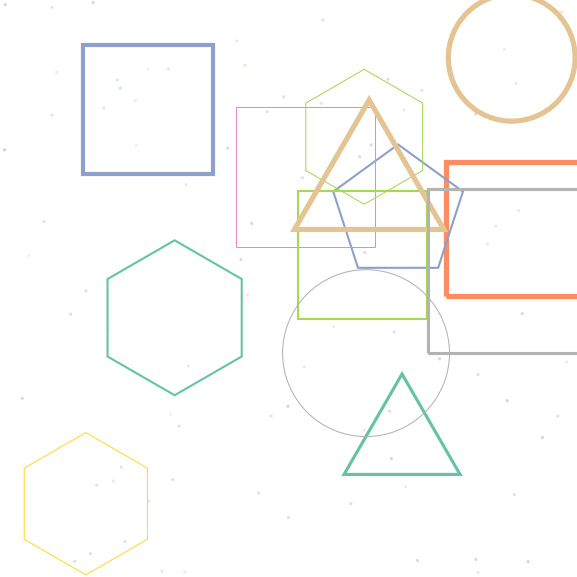[{"shape": "triangle", "thickness": 1.5, "radius": 0.58, "center": [0.696, 0.236]}, {"shape": "hexagon", "thickness": 1, "radius": 0.67, "center": [0.302, 0.449]}, {"shape": "square", "thickness": 2.5, "radius": 0.58, "center": [0.889, 0.603]}, {"shape": "square", "thickness": 2, "radius": 0.56, "center": [0.256, 0.809]}, {"shape": "pentagon", "thickness": 1, "radius": 0.59, "center": [0.689, 0.631]}, {"shape": "square", "thickness": 0.5, "radius": 0.6, "center": [0.529, 0.692]}, {"shape": "square", "thickness": 1, "radius": 0.56, "center": [0.628, 0.557]}, {"shape": "hexagon", "thickness": 0.5, "radius": 0.58, "center": [0.631, 0.762]}, {"shape": "hexagon", "thickness": 0.5, "radius": 0.62, "center": [0.149, 0.127]}, {"shape": "triangle", "thickness": 2.5, "radius": 0.75, "center": [0.639, 0.676]}, {"shape": "circle", "thickness": 2.5, "radius": 0.55, "center": [0.886, 0.899]}, {"shape": "circle", "thickness": 0.5, "radius": 0.72, "center": [0.634, 0.388]}, {"shape": "square", "thickness": 1.5, "radius": 0.71, "center": [0.883, 0.529]}]